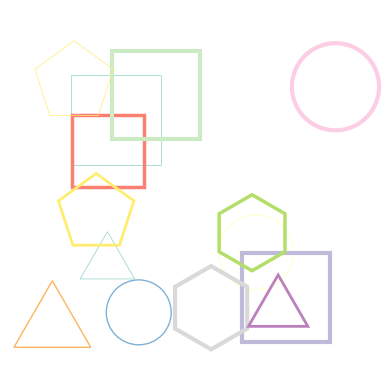[{"shape": "triangle", "thickness": 0.5, "radius": 0.41, "center": [0.279, 0.316]}, {"shape": "square", "thickness": 0.5, "radius": 0.58, "center": [0.302, 0.688]}, {"shape": "circle", "thickness": 0.5, "radius": 0.49, "center": [0.665, 0.345]}, {"shape": "square", "thickness": 3, "radius": 0.58, "center": [0.743, 0.226]}, {"shape": "square", "thickness": 2.5, "radius": 0.47, "center": [0.281, 0.608]}, {"shape": "circle", "thickness": 1, "radius": 0.42, "center": [0.36, 0.189]}, {"shape": "triangle", "thickness": 1, "radius": 0.58, "center": [0.136, 0.156]}, {"shape": "hexagon", "thickness": 2.5, "radius": 0.49, "center": [0.655, 0.395]}, {"shape": "circle", "thickness": 3, "radius": 0.57, "center": [0.871, 0.775]}, {"shape": "hexagon", "thickness": 3, "radius": 0.54, "center": [0.548, 0.201]}, {"shape": "triangle", "thickness": 2, "radius": 0.45, "center": [0.722, 0.197]}, {"shape": "square", "thickness": 3, "radius": 0.57, "center": [0.405, 0.753]}, {"shape": "pentagon", "thickness": 0.5, "radius": 0.54, "center": [0.192, 0.787]}, {"shape": "pentagon", "thickness": 2, "radius": 0.51, "center": [0.25, 0.446]}]